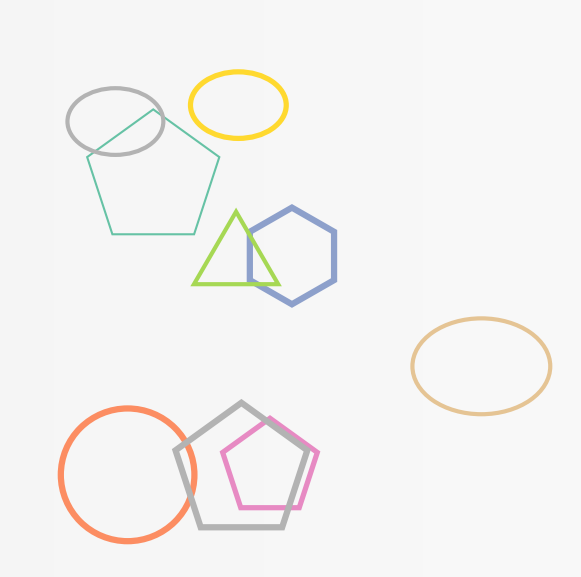[{"shape": "pentagon", "thickness": 1, "radius": 0.6, "center": [0.264, 0.69]}, {"shape": "circle", "thickness": 3, "radius": 0.57, "center": [0.22, 0.177]}, {"shape": "hexagon", "thickness": 3, "radius": 0.42, "center": [0.502, 0.556]}, {"shape": "pentagon", "thickness": 2.5, "radius": 0.43, "center": [0.464, 0.189]}, {"shape": "triangle", "thickness": 2, "radius": 0.42, "center": [0.406, 0.549]}, {"shape": "oval", "thickness": 2.5, "radius": 0.41, "center": [0.41, 0.817]}, {"shape": "oval", "thickness": 2, "radius": 0.59, "center": [0.828, 0.365]}, {"shape": "pentagon", "thickness": 3, "radius": 0.6, "center": [0.415, 0.183]}, {"shape": "oval", "thickness": 2, "radius": 0.41, "center": [0.199, 0.789]}]